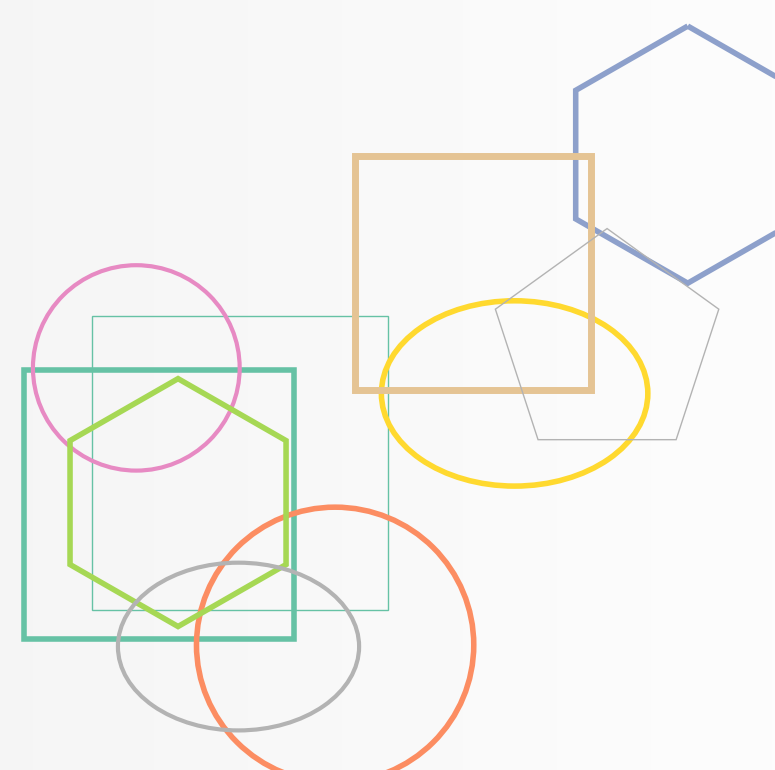[{"shape": "square", "thickness": 0.5, "radius": 0.96, "center": [0.309, 0.399]}, {"shape": "square", "thickness": 2, "radius": 0.87, "center": [0.205, 0.345]}, {"shape": "circle", "thickness": 2, "radius": 0.89, "center": [0.432, 0.162]}, {"shape": "hexagon", "thickness": 2, "radius": 0.83, "center": [0.887, 0.799]}, {"shape": "circle", "thickness": 1.5, "radius": 0.67, "center": [0.176, 0.522]}, {"shape": "hexagon", "thickness": 2, "radius": 0.8, "center": [0.23, 0.347]}, {"shape": "oval", "thickness": 2, "radius": 0.86, "center": [0.664, 0.489]}, {"shape": "square", "thickness": 2.5, "radius": 0.76, "center": [0.61, 0.646]}, {"shape": "pentagon", "thickness": 0.5, "radius": 0.76, "center": [0.783, 0.552]}, {"shape": "oval", "thickness": 1.5, "radius": 0.78, "center": [0.308, 0.16]}]